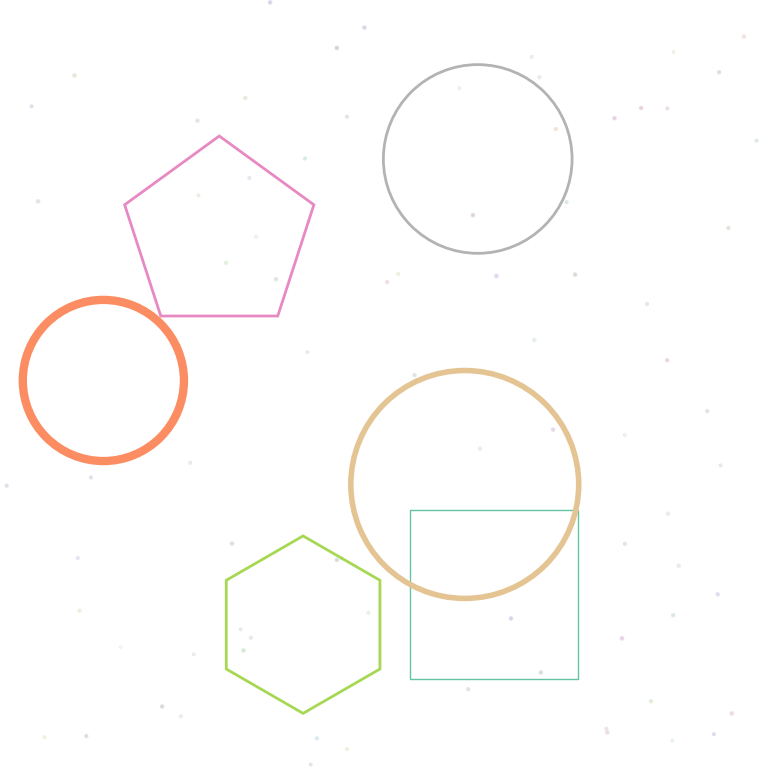[{"shape": "square", "thickness": 0.5, "radius": 0.55, "center": [0.642, 0.228]}, {"shape": "circle", "thickness": 3, "radius": 0.52, "center": [0.134, 0.506]}, {"shape": "pentagon", "thickness": 1, "radius": 0.65, "center": [0.285, 0.694]}, {"shape": "hexagon", "thickness": 1, "radius": 0.58, "center": [0.394, 0.189]}, {"shape": "circle", "thickness": 2, "radius": 0.74, "center": [0.604, 0.371]}, {"shape": "circle", "thickness": 1, "radius": 0.61, "center": [0.62, 0.794]}]